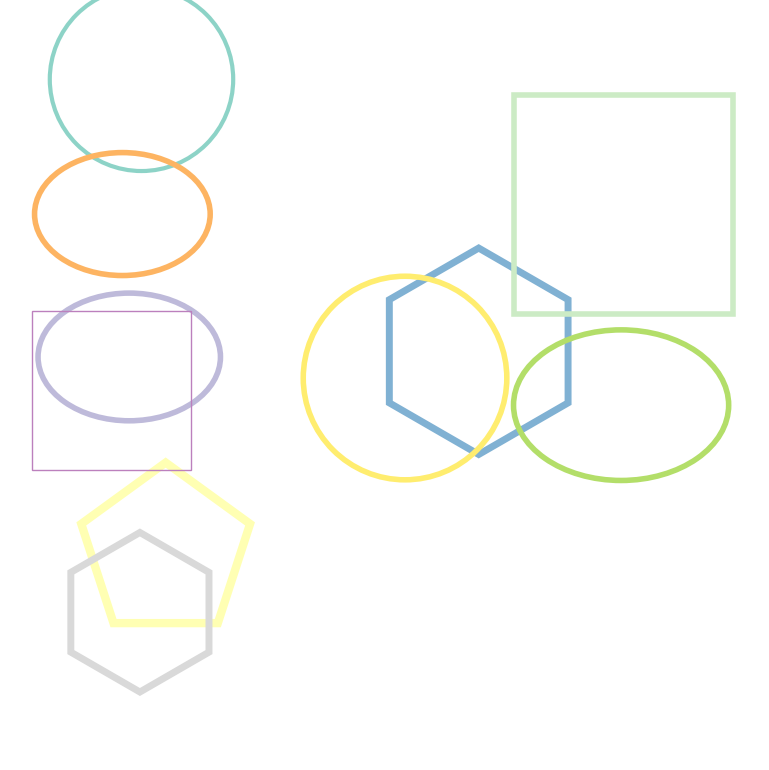[{"shape": "circle", "thickness": 1.5, "radius": 0.6, "center": [0.184, 0.897]}, {"shape": "pentagon", "thickness": 3, "radius": 0.58, "center": [0.215, 0.284]}, {"shape": "oval", "thickness": 2, "radius": 0.59, "center": [0.168, 0.536]}, {"shape": "hexagon", "thickness": 2.5, "radius": 0.67, "center": [0.622, 0.544]}, {"shape": "oval", "thickness": 2, "radius": 0.57, "center": [0.159, 0.722]}, {"shape": "oval", "thickness": 2, "radius": 0.7, "center": [0.807, 0.474]}, {"shape": "hexagon", "thickness": 2.5, "radius": 0.52, "center": [0.182, 0.205]}, {"shape": "square", "thickness": 0.5, "radius": 0.52, "center": [0.145, 0.492]}, {"shape": "square", "thickness": 2, "radius": 0.71, "center": [0.81, 0.734]}, {"shape": "circle", "thickness": 2, "radius": 0.66, "center": [0.526, 0.509]}]